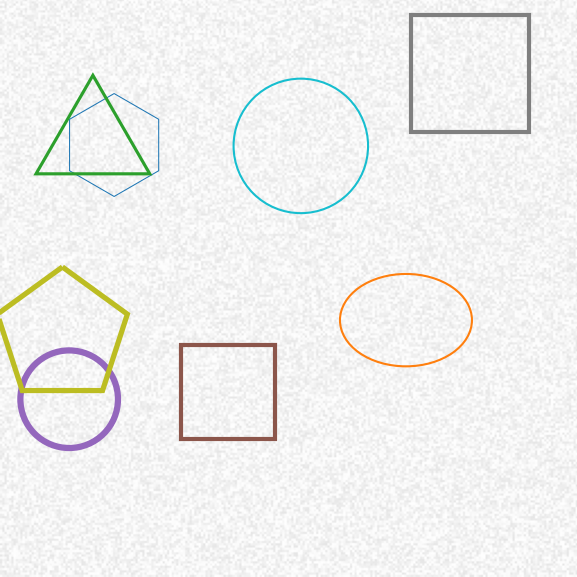[{"shape": "hexagon", "thickness": 0.5, "radius": 0.45, "center": [0.198, 0.748]}, {"shape": "oval", "thickness": 1, "radius": 0.57, "center": [0.703, 0.445]}, {"shape": "triangle", "thickness": 1.5, "radius": 0.57, "center": [0.161, 0.755]}, {"shape": "circle", "thickness": 3, "radius": 0.42, "center": [0.12, 0.308]}, {"shape": "square", "thickness": 2, "radius": 0.4, "center": [0.395, 0.321]}, {"shape": "square", "thickness": 2, "radius": 0.51, "center": [0.814, 0.872]}, {"shape": "pentagon", "thickness": 2.5, "radius": 0.59, "center": [0.108, 0.419]}, {"shape": "circle", "thickness": 1, "radius": 0.58, "center": [0.521, 0.746]}]